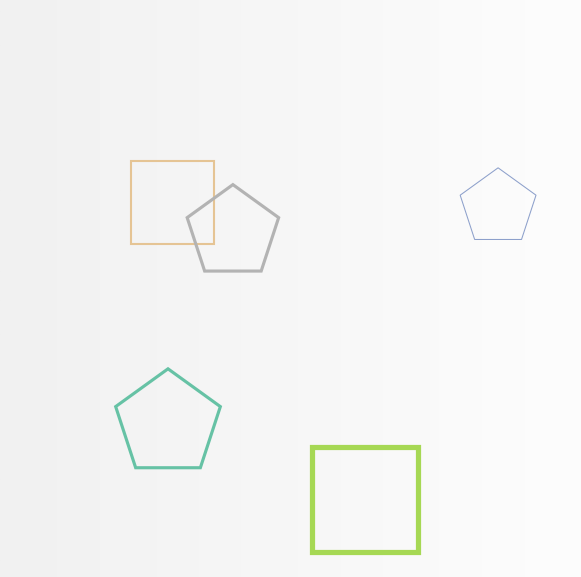[{"shape": "pentagon", "thickness": 1.5, "radius": 0.47, "center": [0.289, 0.266]}, {"shape": "pentagon", "thickness": 0.5, "radius": 0.34, "center": [0.857, 0.64]}, {"shape": "square", "thickness": 2.5, "radius": 0.46, "center": [0.628, 0.134]}, {"shape": "square", "thickness": 1, "radius": 0.36, "center": [0.296, 0.648]}, {"shape": "pentagon", "thickness": 1.5, "radius": 0.41, "center": [0.401, 0.597]}]